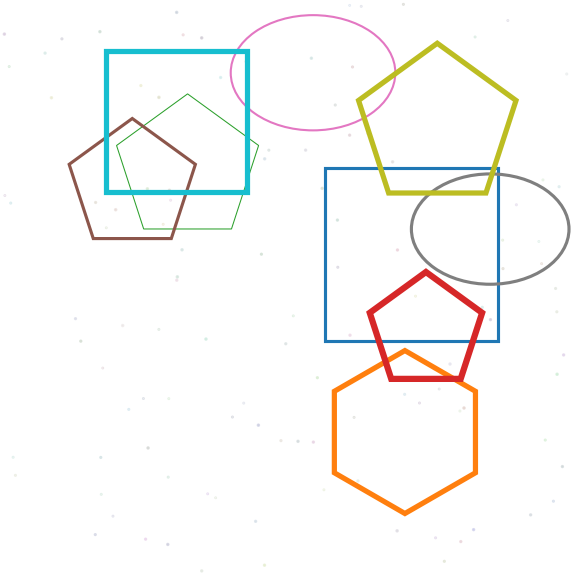[{"shape": "square", "thickness": 1.5, "radius": 0.75, "center": [0.713, 0.558]}, {"shape": "hexagon", "thickness": 2.5, "radius": 0.71, "center": [0.701, 0.251]}, {"shape": "pentagon", "thickness": 0.5, "radius": 0.65, "center": [0.325, 0.707]}, {"shape": "pentagon", "thickness": 3, "radius": 0.51, "center": [0.738, 0.426]}, {"shape": "pentagon", "thickness": 1.5, "radius": 0.57, "center": [0.229, 0.679]}, {"shape": "oval", "thickness": 1, "radius": 0.71, "center": [0.542, 0.873]}, {"shape": "oval", "thickness": 1.5, "radius": 0.68, "center": [0.849, 0.602]}, {"shape": "pentagon", "thickness": 2.5, "radius": 0.72, "center": [0.757, 0.781]}, {"shape": "square", "thickness": 2.5, "radius": 0.61, "center": [0.306, 0.79]}]